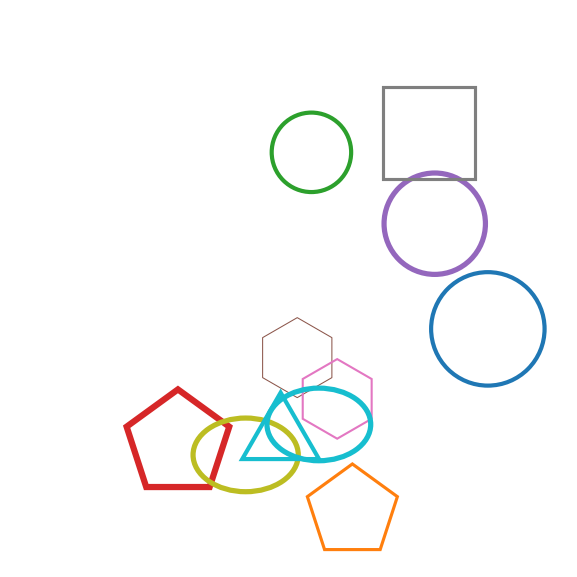[{"shape": "circle", "thickness": 2, "radius": 0.49, "center": [0.845, 0.43]}, {"shape": "pentagon", "thickness": 1.5, "radius": 0.41, "center": [0.61, 0.114]}, {"shape": "circle", "thickness": 2, "radius": 0.34, "center": [0.539, 0.735]}, {"shape": "pentagon", "thickness": 3, "radius": 0.47, "center": [0.308, 0.231]}, {"shape": "circle", "thickness": 2.5, "radius": 0.44, "center": [0.753, 0.612]}, {"shape": "hexagon", "thickness": 0.5, "radius": 0.35, "center": [0.515, 0.38]}, {"shape": "hexagon", "thickness": 1, "radius": 0.34, "center": [0.584, 0.308]}, {"shape": "square", "thickness": 1.5, "radius": 0.4, "center": [0.743, 0.769]}, {"shape": "oval", "thickness": 2.5, "radius": 0.46, "center": [0.425, 0.211]}, {"shape": "triangle", "thickness": 2, "radius": 0.38, "center": [0.486, 0.243]}, {"shape": "oval", "thickness": 2.5, "radius": 0.45, "center": [0.552, 0.264]}]